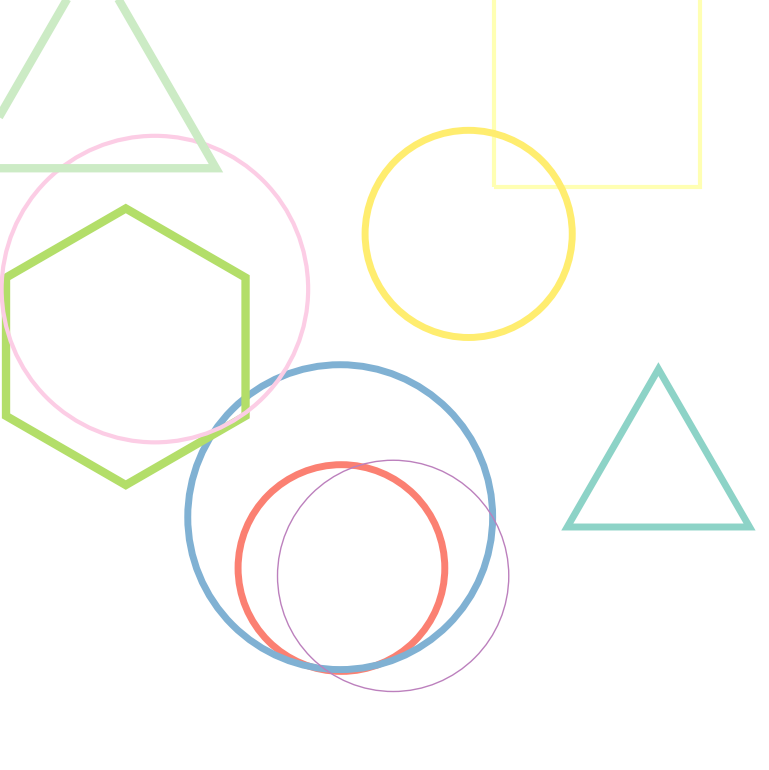[{"shape": "triangle", "thickness": 2.5, "radius": 0.68, "center": [0.855, 0.384]}, {"shape": "square", "thickness": 1.5, "radius": 0.67, "center": [0.776, 0.891]}, {"shape": "circle", "thickness": 2.5, "radius": 0.67, "center": [0.443, 0.262]}, {"shape": "circle", "thickness": 2.5, "radius": 0.99, "center": [0.442, 0.328]}, {"shape": "hexagon", "thickness": 3, "radius": 0.9, "center": [0.163, 0.55]}, {"shape": "circle", "thickness": 1.5, "radius": 1.0, "center": [0.201, 0.625]}, {"shape": "circle", "thickness": 0.5, "radius": 0.75, "center": [0.511, 0.252]}, {"shape": "triangle", "thickness": 3, "radius": 0.92, "center": [0.12, 0.874]}, {"shape": "circle", "thickness": 2.5, "radius": 0.67, "center": [0.609, 0.696]}]